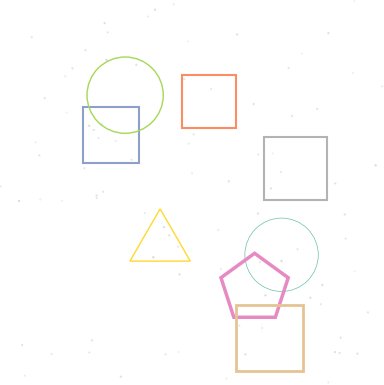[{"shape": "circle", "thickness": 0.5, "radius": 0.48, "center": [0.731, 0.338]}, {"shape": "square", "thickness": 1.5, "radius": 0.35, "center": [0.542, 0.736]}, {"shape": "square", "thickness": 1.5, "radius": 0.36, "center": [0.289, 0.65]}, {"shape": "pentagon", "thickness": 2.5, "radius": 0.46, "center": [0.661, 0.25]}, {"shape": "circle", "thickness": 1, "radius": 0.5, "center": [0.325, 0.753]}, {"shape": "triangle", "thickness": 1, "radius": 0.45, "center": [0.416, 0.367]}, {"shape": "square", "thickness": 2, "radius": 0.43, "center": [0.7, 0.122]}, {"shape": "square", "thickness": 1.5, "radius": 0.41, "center": [0.768, 0.562]}]